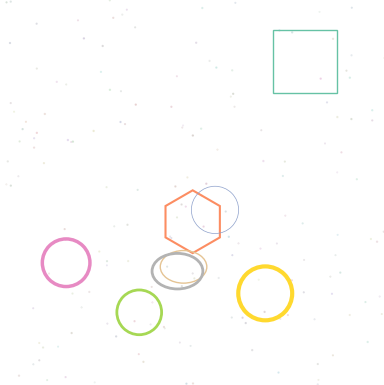[{"shape": "square", "thickness": 1, "radius": 0.41, "center": [0.793, 0.84]}, {"shape": "hexagon", "thickness": 1.5, "radius": 0.41, "center": [0.5, 0.424]}, {"shape": "circle", "thickness": 0.5, "radius": 0.31, "center": [0.558, 0.455]}, {"shape": "circle", "thickness": 2.5, "radius": 0.31, "center": [0.172, 0.318]}, {"shape": "circle", "thickness": 2, "radius": 0.29, "center": [0.362, 0.189]}, {"shape": "circle", "thickness": 3, "radius": 0.35, "center": [0.689, 0.238]}, {"shape": "oval", "thickness": 1, "radius": 0.3, "center": [0.477, 0.307]}, {"shape": "oval", "thickness": 2, "radius": 0.33, "center": [0.461, 0.296]}]